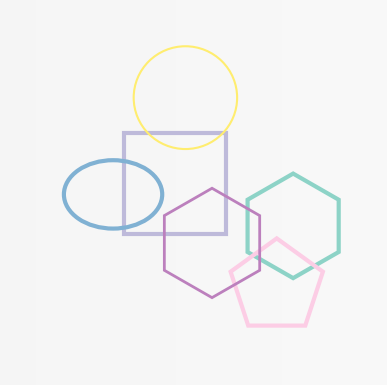[{"shape": "hexagon", "thickness": 3, "radius": 0.68, "center": [0.756, 0.413]}, {"shape": "square", "thickness": 3, "radius": 0.66, "center": [0.451, 0.524]}, {"shape": "oval", "thickness": 3, "radius": 0.63, "center": [0.292, 0.495]}, {"shape": "pentagon", "thickness": 3, "radius": 0.63, "center": [0.714, 0.256]}, {"shape": "hexagon", "thickness": 2, "radius": 0.71, "center": [0.547, 0.369]}, {"shape": "circle", "thickness": 1.5, "radius": 0.67, "center": [0.478, 0.746]}]